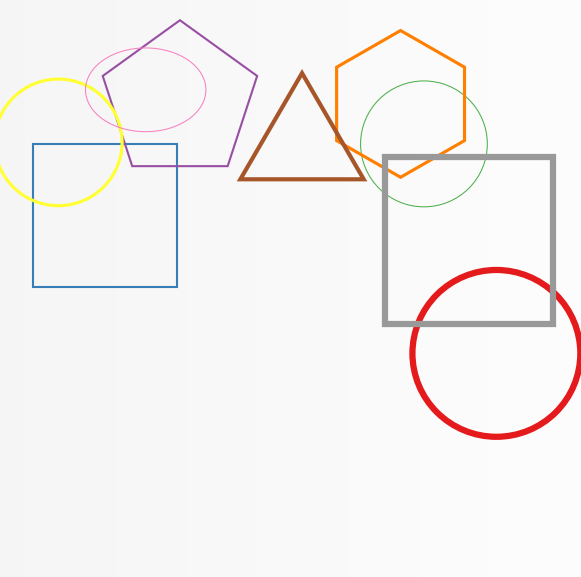[{"shape": "circle", "thickness": 3, "radius": 0.72, "center": [0.854, 0.387]}, {"shape": "square", "thickness": 1, "radius": 0.62, "center": [0.18, 0.626]}, {"shape": "circle", "thickness": 0.5, "radius": 0.55, "center": [0.729, 0.75]}, {"shape": "pentagon", "thickness": 1, "radius": 0.7, "center": [0.31, 0.824]}, {"shape": "hexagon", "thickness": 1.5, "radius": 0.64, "center": [0.689, 0.819]}, {"shape": "circle", "thickness": 1.5, "radius": 0.55, "center": [0.1, 0.753]}, {"shape": "triangle", "thickness": 2, "radius": 0.61, "center": [0.52, 0.75]}, {"shape": "oval", "thickness": 0.5, "radius": 0.52, "center": [0.251, 0.844]}, {"shape": "square", "thickness": 3, "radius": 0.72, "center": [0.808, 0.583]}]